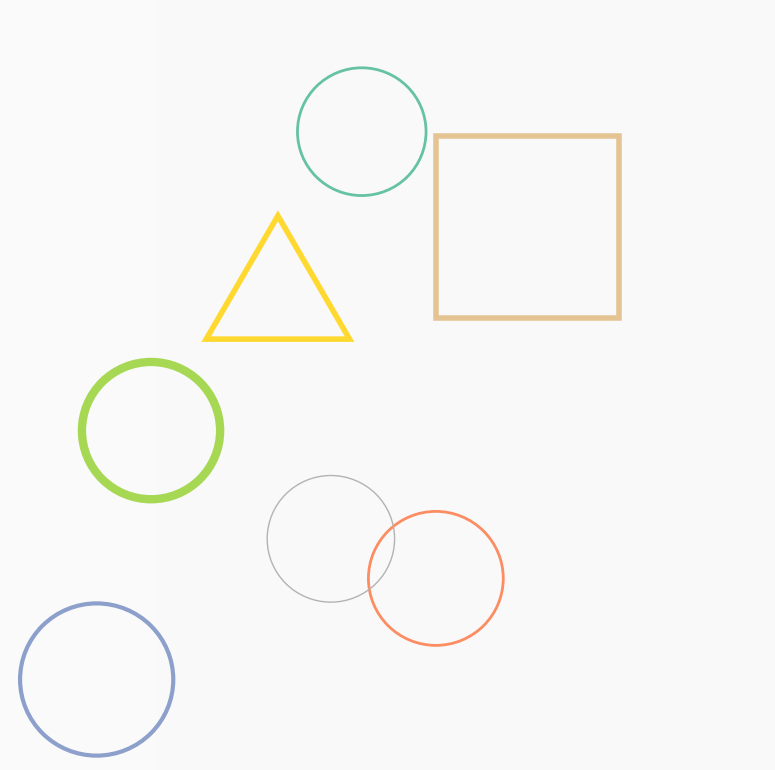[{"shape": "circle", "thickness": 1, "radius": 0.41, "center": [0.467, 0.829]}, {"shape": "circle", "thickness": 1, "radius": 0.43, "center": [0.562, 0.249]}, {"shape": "circle", "thickness": 1.5, "radius": 0.49, "center": [0.125, 0.118]}, {"shape": "circle", "thickness": 3, "radius": 0.45, "center": [0.195, 0.441]}, {"shape": "triangle", "thickness": 2, "radius": 0.53, "center": [0.359, 0.613]}, {"shape": "square", "thickness": 2, "radius": 0.59, "center": [0.68, 0.705]}, {"shape": "circle", "thickness": 0.5, "radius": 0.41, "center": [0.427, 0.3]}]